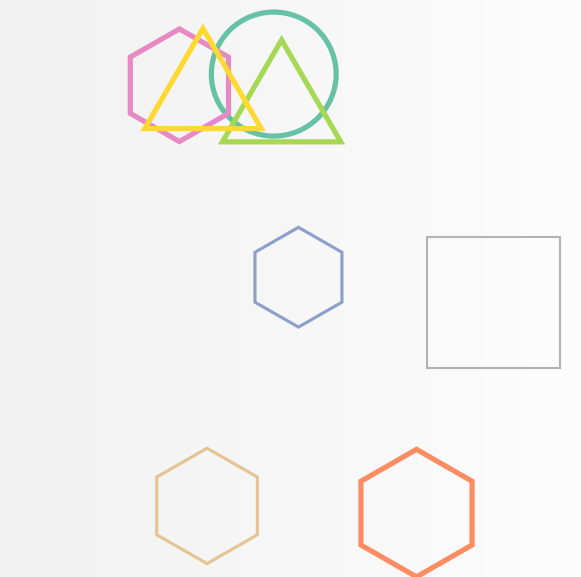[{"shape": "circle", "thickness": 2.5, "radius": 0.54, "center": [0.471, 0.871]}, {"shape": "hexagon", "thickness": 2.5, "radius": 0.55, "center": [0.717, 0.111]}, {"shape": "hexagon", "thickness": 1.5, "radius": 0.43, "center": [0.513, 0.519]}, {"shape": "hexagon", "thickness": 2.5, "radius": 0.49, "center": [0.309, 0.852]}, {"shape": "triangle", "thickness": 2.5, "radius": 0.59, "center": [0.484, 0.812]}, {"shape": "triangle", "thickness": 2.5, "radius": 0.58, "center": [0.349, 0.834]}, {"shape": "hexagon", "thickness": 1.5, "radius": 0.5, "center": [0.356, 0.123]}, {"shape": "square", "thickness": 1, "radius": 0.57, "center": [0.849, 0.476]}]